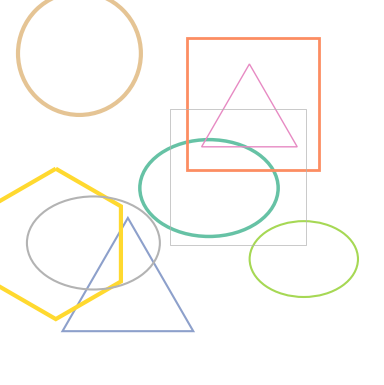[{"shape": "oval", "thickness": 2.5, "radius": 0.9, "center": [0.543, 0.512]}, {"shape": "square", "thickness": 2, "radius": 0.86, "center": [0.658, 0.731]}, {"shape": "triangle", "thickness": 1.5, "radius": 0.98, "center": [0.332, 0.238]}, {"shape": "triangle", "thickness": 1, "radius": 0.72, "center": [0.648, 0.69]}, {"shape": "oval", "thickness": 1.5, "radius": 0.7, "center": [0.789, 0.327]}, {"shape": "hexagon", "thickness": 3, "radius": 0.98, "center": [0.145, 0.367]}, {"shape": "circle", "thickness": 3, "radius": 0.8, "center": [0.206, 0.861]}, {"shape": "square", "thickness": 0.5, "radius": 0.88, "center": [0.619, 0.54]}, {"shape": "oval", "thickness": 1.5, "radius": 0.86, "center": [0.243, 0.369]}]